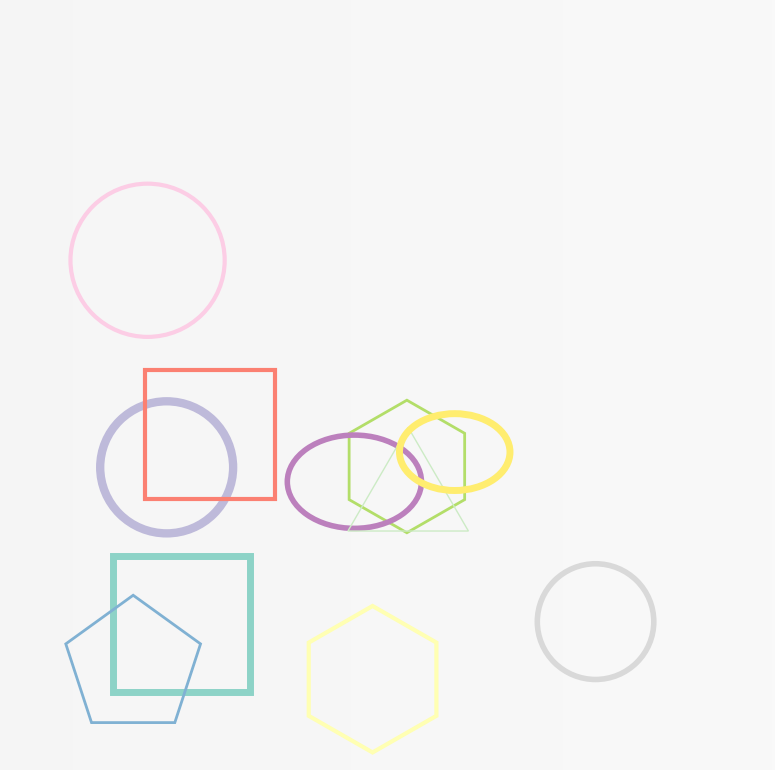[{"shape": "square", "thickness": 2.5, "radius": 0.44, "center": [0.234, 0.19]}, {"shape": "hexagon", "thickness": 1.5, "radius": 0.48, "center": [0.481, 0.118]}, {"shape": "circle", "thickness": 3, "radius": 0.43, "center": [0.215, 0.393]}, {"shape": "square", "thickness": 1.5, "radius": 0.42, "center": [0.272, 0.436]}, {"shape": "pentagon", "thickness": 1, "radius": 0.46, "center": [0.172, 0.136]}, {"shape": "hexagon", "thickness": 1, "radius": 0.43, "center": [0.525, 0.394]}, {"shape": "circle", "thickness": 1.5, "radius": 0.5, "center": [0.19, 0.662]}, {"shape": "circle", "thickness": 2, "radius": 0.38, "center": [0.768, 0.193]}, {"shape": "oval", "thickness": 2, "radius": 0.43, "center": [0.457, 0.374]}, {"shape": "triangle", "thickness": 0.5, "radius": 0.45, "center": [0.527, 0.355]}, {"shape": "oval", "thickness": 2.5, "radius": 0.36, "center": [0.587, 0.413]}]